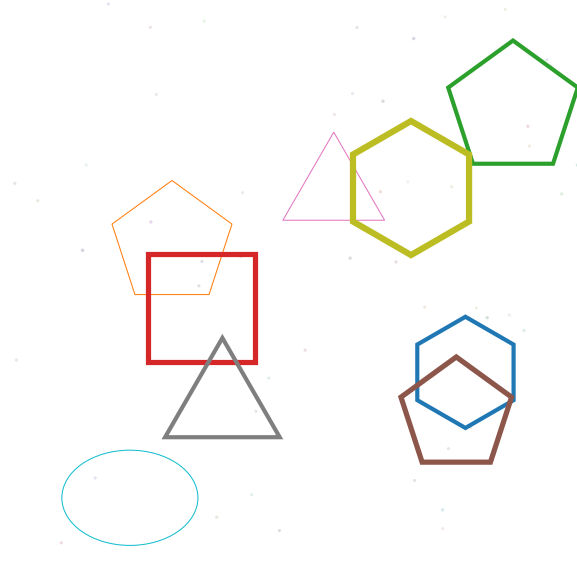[{"shape": "hexagon", "thickness": 2, "radius": 0.48, "center": [0.806, 0.354]}, {"shape": "pentagon", "thickness": 0.5, "radius": 0.55, "center": [0.298, 0.577]}, {"shape": "pentagon", "thickness": 2, "radius": 0.59, "center": [0.888, 0.811]}, {"shape": "square", "thickness": 2.5, "radius": 0.46, "center": [0.348, 0.466]}, {"shape": "pentagon", "thickness": 2.5, "radius": 0.5, "center": [0.79, 0.28]}, {"shape": "triangle", "thickness": 0.5, "radius": 0.51, "center": [0.578, 0.669]}, {"shape": "triangle", "thickness": 2, "radius": 0.57, "center": [0.385, 0.299]}, {"shape": "hexagon", "thickness": 3, "radius": 0.58, "center": [0.712, 0.674]}, {"shape": "oval", "thickness": 0.5, "radius": 0.59, "center": [0.225, 0.137]}]